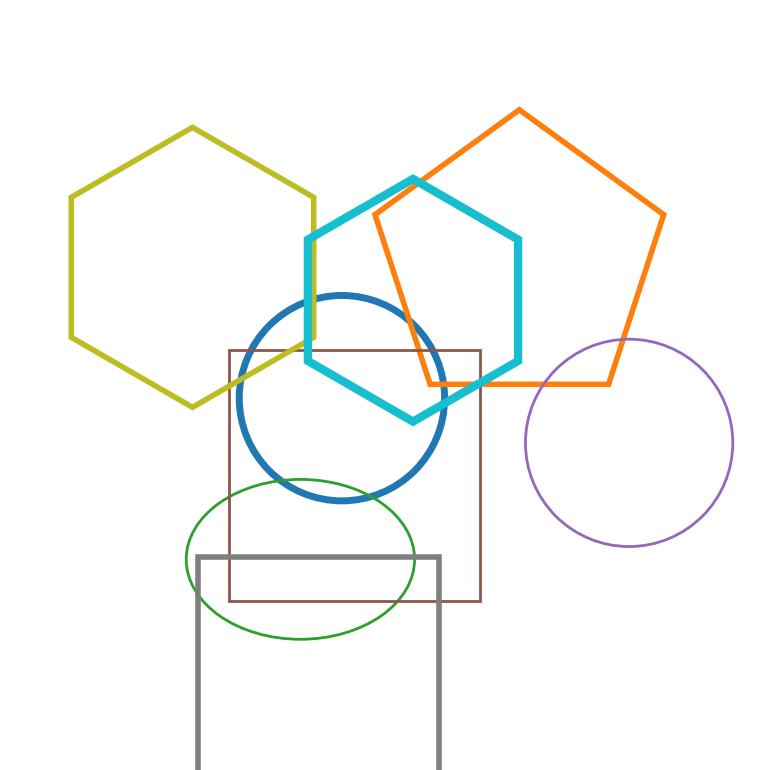[{"shape": "circle", "thickness": 2.5, "radius": 0.67, "center": [0.444, 0.483]}, {"shape": "pentagon", "thickness": 2, "radius": 0.99, "center": [0.674, 0.66]}, {"shape": "oval", "thickness": 1, "radius": 0.74, "center": [0.39, 0.274]}, {"shape": "circle", "thickness": 1, "radius": 0.67, "center": [0.817, 0.425]}, {"shape": "square", "thickness": 1, "radius": 0.81, "center": [0.46, 0.383]}, {"shape": "square", "thickness": 2, "radius": 0.78, "center": [0.414, 0.121]}, {"shape": "hexagon", "thickness": 2, "radius": 0.91, "center": [0.25, 0.653]}, {"shape": "hexagon", "thickness": 3, "radius": 0.79, "center": [0.536, 0.61]}]